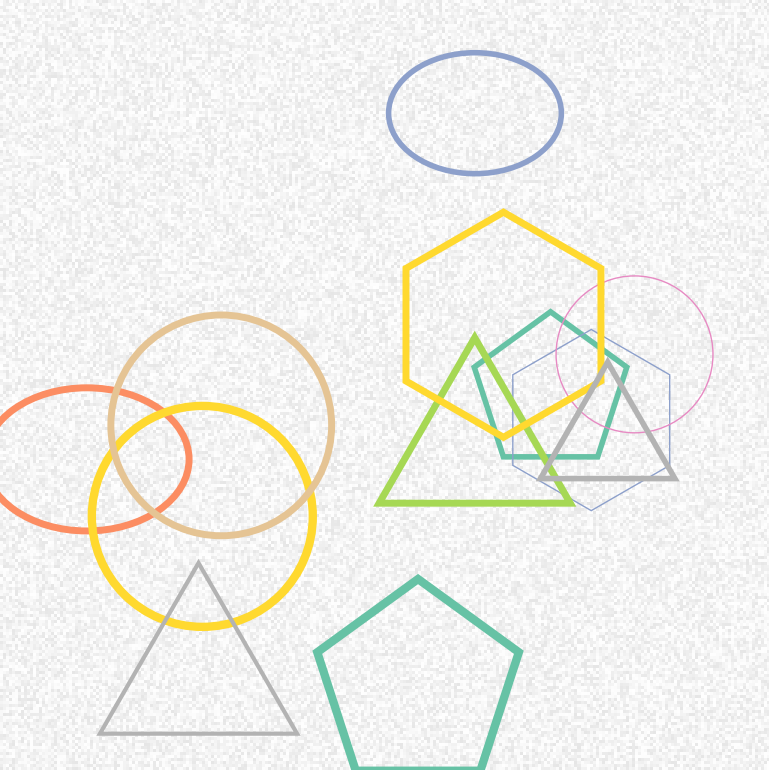[{"shape": "pentagon", "thickness": 3, "radius": 0.69, "center": [0.543, 0.11]}, {"shape": "pentagon", "thickness": 2, "radius": 0.52, "center": [0.715, 0.491]}, {"shape": "oval", "thickness": 2.5, "radius": 0.66, "center": [0.113, 0.403]}, {"shape": "oval", "thickness": 2, "radius": 0.56, "center": [0.617, 0.853]}, {"shape": "hexagon", "thickness": 0.5, "radius": 0.59, "center": [0.768, 0.454]}, {"shape": "circle", "thickness": 0.5, "radius": 0.51, "center": [0.824, 0.54]}, {"shape": "triangle", "thickness": 2.5, "radius": 0.72, "center": [0.617, 0.418]}, {"shape": "circle", "thickness": 3, "radius": 0.72, "center": [0.263, 0.329]}, {"shape": "hexagon", "thickness": 2.5, "radius": 0.73, "center": [0.654, 0.578]}, {"shape": "circle", "thickness": 2.5, "radius": 0.72, "center": [0.287, 0.448]}, {"shape": "triangle", "thickness": 1.5, "radius": 0.74, "center": [0.258, 0.121]}, {"shape": "triangle", "thickness": 2, "radius": 0.5, "center": [0.789, 0.429]}]